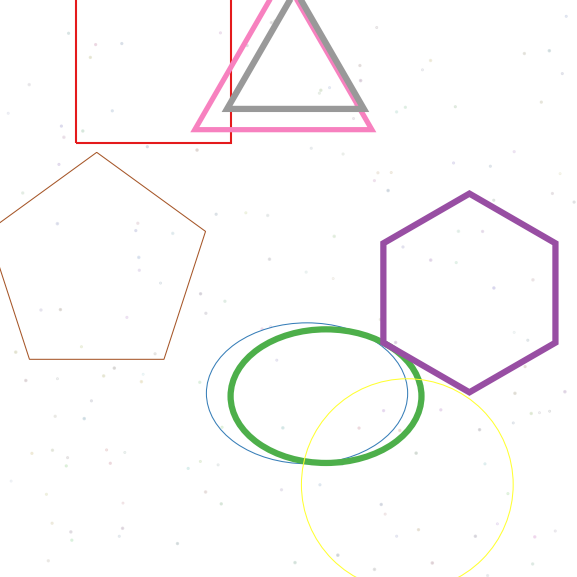[{"shape": "square", "thickness": 1, "radius": 0.67, "center": [0.266, 0.886]}, {"shape": "oval", "thickness": 0.5, "radius": 0.87, "center": [0.532, 0.318]}, {"shape": "oval", "thickness": 3, "radius": 0.83, "center": [0.565, 0.313]}, {"shape": "hexagon", "thickness": 3, "radius": 0.86, "center": [0.813, 0.492]}, {"shape": "circle", "thickness": 0.5, "radius": 0.92, "center": [0.705, 0.16]}, {"shape": "pentagon", "thickness": 0.5, "radius": 0.99, "center": [0.167, 0.537]}, {"shape": "triangle", "thickness": 2.5, "radius": 0.88, "center": [0.491, 0.863]}, {"shape": "triangle", "thickness": 3, "radius": 0.68, "center": [0.512, 0.879]}]